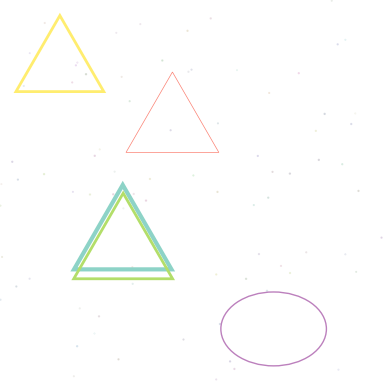[{"shape": "triangle", "thickness": 3, "radius": 0.73, "center": [0.319, 0.373]}, {"shape": "triangle", "thickness": 0.5, "radius": 0.7, "center": [0.448, 0.674]}, {"shape": "triangle", "thickness": 2, "radius": 0.74, "center": [0.32, 0.35]}, {"shape": "oval", "thickness": 1, "radius": 0.69, "center": [0.711, 0.146]}, {"shape": "triangle", "thickness": 2, "radius": 0.66, "center": [0.156, 0.828]}]